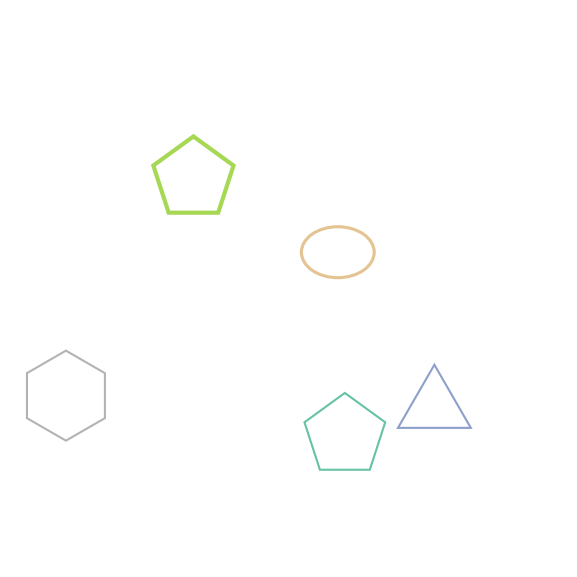[{"shape": "pentagon", "thickness": 1, "radius": 0.37, "center": [0.597, 0.245]}, {"shape": "triangle", "thickness": 1, "radius": 0.36, "center": [0.752, 0.295]}, {"shape": "pentagon", "thickness": 2, "radius": 0.36, "center": [0.335, 0.69]}, {"shape": "oval", "thickness": 1.5, "radius": 0.32, "center": [0.585, 0.562]}, {"shape": "hexagon", "thickness": 1, "radius": 0.39, "center": [0.114, 0.314]}]